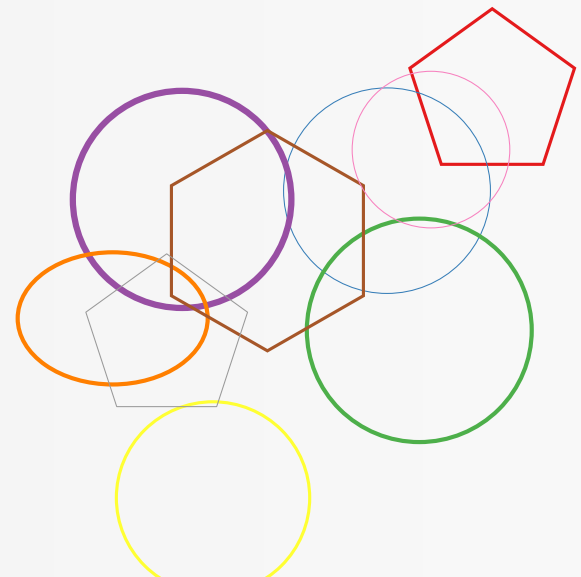[{"shape": "pentagon", "thickness": 1.5, "radius": 0.74, "center": [0.847, 0.835]}, {"shape": "circle", "thickness": 0.5, "radius": 0.89, "center": [0.666, 0.669]}, {"shape": "circle", "thickness": 2, "radius": 0.97, "center": [0.721, 0.427]}, {"shape": "circle", "thickness": 3, "radius": 0.94, "center": [0.313, 0.654]}, {"shape": "oval", "thickness": 2, "radius": 0.82, "center": [0.194, 0.448]}, {"shape": "circle", "thickness": 1.5, "radius": 0.83, "center": [0.367, 0.137]}, {"shape": "hexagon", "thickness": 1.5, "radius": 0.95, "center": [0.46, 0.582]}, {"shape": "circle", "thickness": 0.5, "radius": 0.68, "center": [0.741, 0.74]}, {"shape": "pentagon", "thickness": 0.5, "radius": 0.73, "center": [0.287, 0.413]}]